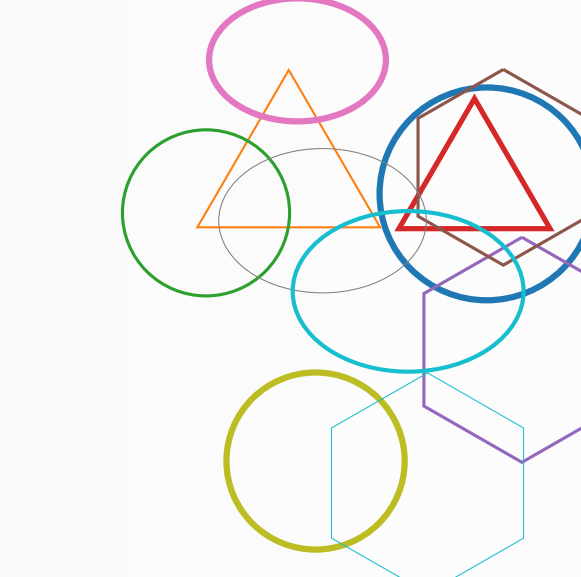[{"shape": "circle", "thickness": 3, "radius": 0.92, "center": [0.837, 0.663]}, {"shape": "triangle", "thickness": 1, "radius": 0.91, "center": [0.497, 0.696]}, {"shape": "circle", "thickness": 1.5, "radius": 0.72, "center": [0.354, 0.631]}, {"shape": "triangle", "thickness": 2.5, "radius": 0.75, "center": [0.816, 0.678]}, {"shape": "hexagon", "thickness": 1.5, "radius": 0.97, "center": [0.898, 0.393]}, {"shape": "hexagon", "thickness": 1.5, "radius": 0.85, "center": [0.866, 0.709]}, {"shape": "oval", "thickness": 3, "radius": 0.76, "center": [0.512, 0.895]}, {"shape": "oval", "thickness": 0.5, "radius": 0.89, "center": [0.555, 0.617]}, {"shape": "circle", "thickness": 3, "radius": 0.77, "center": [0.543, 0.201]}, {"shape": "hexagon", "thickness": 0.5, "radius": 0.95, "center": [0.736, 0.163]}, {"shape": "oval", "thickness": 2, "radius": 0.99, "center": [0.702, 0.495]}]